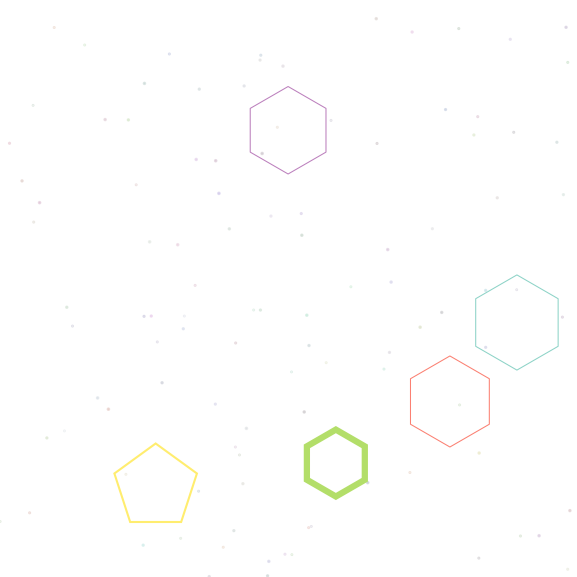[{"shape": "hexagon", "thickness": 0.5, "radius": 0.41, "center": [0.895, 0.441]}, {"shape": "hexagon", "thickness": 0.5, "radius": 0.39, "center": [0.779, 0.304]}, {"shape": "hexagon", "thickness": 3, "radius": 0.29, "center": [0.582, 0.197]}, {"shape": "hexagon", "thickness": 0.5, "radius": 0.38, "center": [0.499, 0.774]}, {"shape": "pentagon", "thickness": 1, "radius": 0.38, "center": [0.27, 0.156]}]